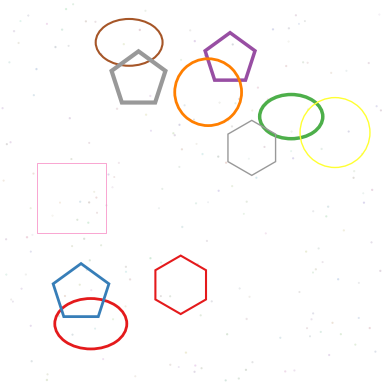[{"shape": "hexagon", "thickness": 1.5, "radius": 0.38, "center": [0.469, 0.26]}, {"shape": "oval", "thickness": 2, "radius": 0.47, "center": [0.236, 0.159]}, {"shape": "pentagon", "thickness": 2, "radius": 0.38, "center": [0.21, 0.239]}, {"shape": "oval", "thickness": 2.5, "radius": 0.41, "center": [0.756, 0.697]}, {"shape": "pentagon", "thickness": 2.5, "radius": 0.34, "center": [0.598, 0.847]}, {"shape": "circle", "thickness": 2, "radius": 0.43, "center": [0.541, 0.761]}, {"shape": "circle", "thickness": 1, "radius": 0.45, "center": [0.87, 0.656]}, {"shape": "oval", "thickness": 1.5, "radius": 0.43, "center": [0.335, 0.89]}, {"shape": "square", "thickness": 0.5, "radius": 0.45, "center": [0.186, 0.486]}, {"shape": "pentagon", "thickness": 3, "radius": 0.37, "center": [0.36, 0.793]}, {"shape": "hexagon", "thickness": 1, "radius": 0.36, "center": [0.654, 0.616]}]